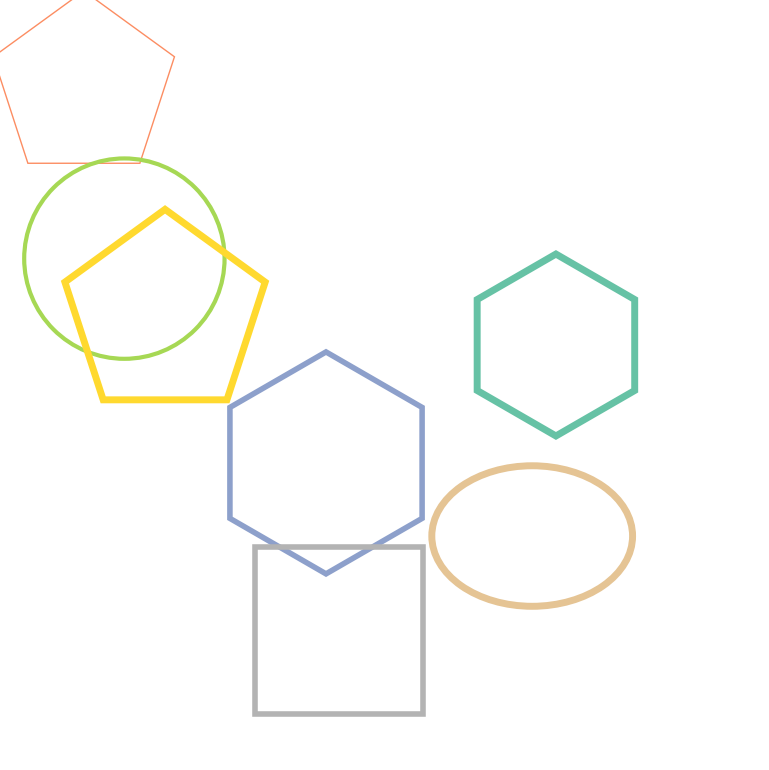[{"shape": "hexagon", "thickness": 2.5, "radius": 0.59, "center": [0.722, 0.552]}, {"shape": "pentagon", "thickness": 0.5, "radius": 0.62, "center": [0.109, 0.888]}, {"shape": "hexagon", "thickness": 2, "radius": 0.72, "center": [0.423, 0.399]}, {"shape": "circle", "thickness": 1.5, "radius": 0.65, "center": [0.162, 0.664]}, {"shape": "pentagon", "thickness": 2.5, "radius": 0.68, "center": [0.214, 0.591]}, {"shape": "oval", "thickness": 2.5, "radius": 0.65, "center": [0.691, 0.304]}, {"shape": "square", "thickness": 2, "radius": 0.54, "center": [0.44, 0.181]}]